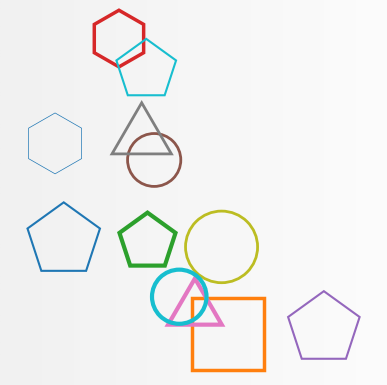[{"shape": "pentagon", "thickness": 1.5, "radius": 0.49, "center": [0.164, 0.376]}, {"shape": "hexagon", "thickness": 0.5, "radius": 0.4, "center": [0.142, 0.628]}, {"shape": "square", "thickness": 2.5, "radius": 0.46, "center": [0.588, 0.133]}, {"shape": "pentagon", "thickness": 3, "radius": 0.38, "center": [0.381, 0.372]}, {"shape": "hexagon", "thickness": 2.5, "radius": 0.37, "center": [0.307, 0.9]}, {"shape": "pentagon", "thickness": 1.5, "radius": 0.49, "center": [0.836, 0.147]}, {"shape": "circle", "thickness": 2, "radius": 0.34, "center": [0.398, 0.584]}, {"shape": "triangle", "thickness": 3, "radius": 0.4, "center": [0.503, 0.197]}, {"shape": "triangle", "thickness": 2, "radius": 0.44, "center": [0.366, 0.644]}, {"shape": "circle", "thickness": 2, "radius": 0.46, "center": [0.572, 0.359]}, {"shape": "circle", "thickness": 3, "radius": 0.35, "center": [0.463, 0.229]}, {"shape": "pentagon", "thickness": 1.5, "radius": 0.4, "center": [0.377, 0.818]}]